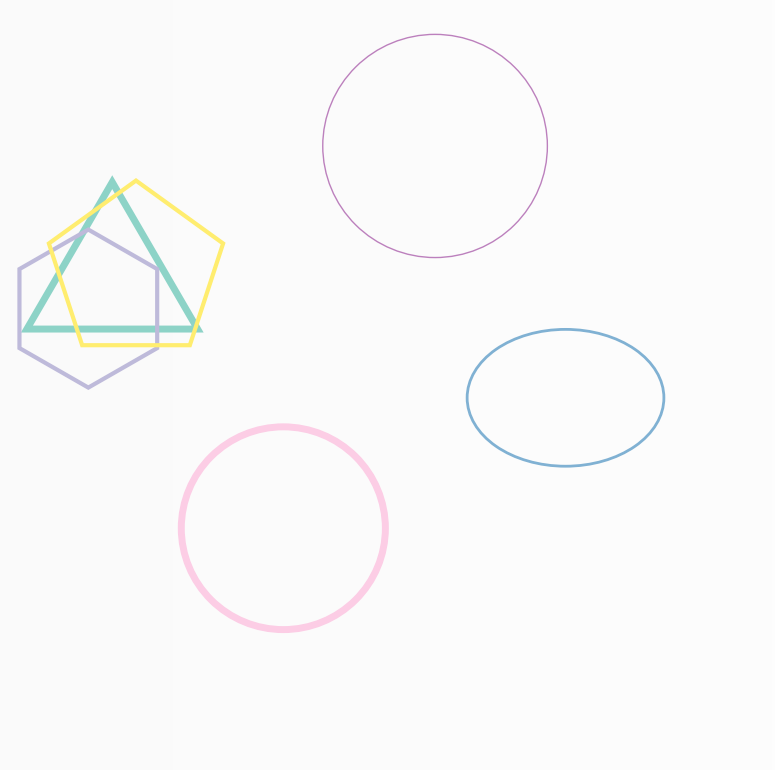[{"shape": "triangle", "thickness": 2.5, "radius": 0.64, "center": [0.145, 0.636]}, {"shape": "hexagon", "thickness": 1.5, "radius": 0.51, "center": [0.114, 0.599]}, {"shape": "oval", "thickness": 1, "radius": 0.63, "center": [0.73, 0.483]}, {"shape": "circle", "thickness": 2.5, "radius": 0.66, "center": [0.366, 0.314]}, {"shape": "circle", "thickness": 0.5, "radius": 0.72, "center": [0.561, 0.81]}, {"shape": "pentagon", "thickness": 1.5, "radius": 0.59, "center": [0.175, 0.647]}]